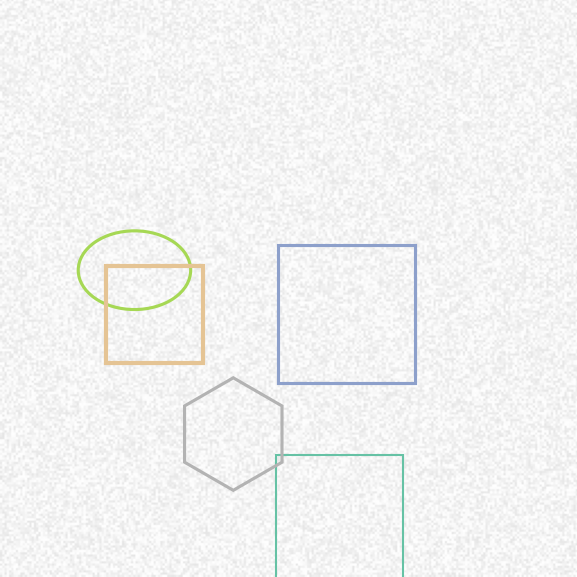[{"shape": "square", "thickness": 1, "radius": 0.55, "center": [0.588, 0.102]}, {"shape": "square", "thickness": 1.5, "radius": 0.6, "center": [0.6, 0.456]}, {"shape": "oval", "thickness": 1.5, "radius": 0.49, "center": [0.233, 0.531]}, {"shape": "square", "thickness": 2, "radius": 0.42, "center": [0.267, 0.454]}, {"shape": "hexagon", "thickness": 1.5, "radius": 0.49, "center": [0.404, 0.247]}]